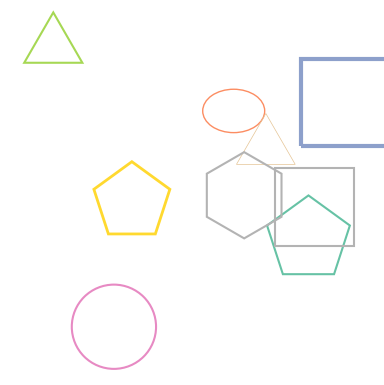[{"shape": "pentagon", "thickness": 1.5, "radius": 0.57, "center": [0.801, 0.379]}, {"shape": "oval", "thickness": 1, "radius": 0.4, "center": [0.607, 0.712]}, {"shape": "square", "thickness": 3, "radius": 0.57, "center": [0.896, 0.734]}, {"shape": "circle", "thickness": 1.5, "radius": 0.55, "center": [0.296, 0.151]}, {"shape": "triangle", "thickness": 1.5, "radius": 0.44, "center": [0.138, 0.881]}, {"shape": "pentagon", "thickness": 2, "radius": 0.52, "center": [0.343, 0.476]}, {"shape": "triangle", "thickness": 0.5, "radius": 0.44, "center": [0.69, 0.617]}, {"shape": "hexagon", "thickness": 1.5, "radius": 0.56, "center": [0.634, 0.493]}, {"shape": "square", "thickness": 1.5, "radius": 0.51, "center": [0.818, 0.462]}]